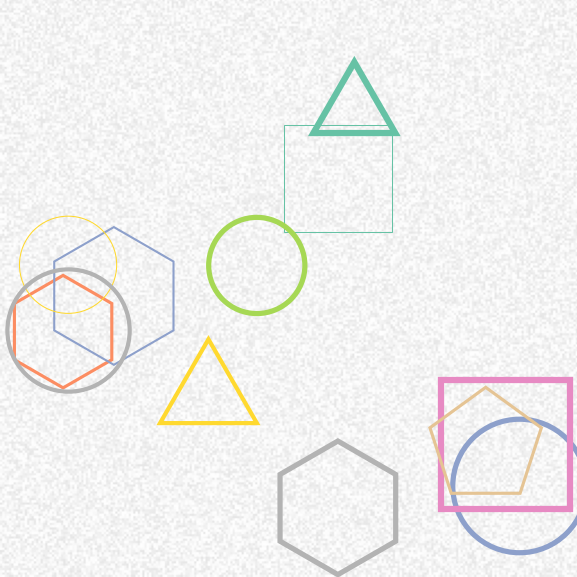[{"shape": "square", "thickness": 0.5, "radius": 0.46, "center": [0.585, 0.69]}, {"shape": "triangle", "thickness": 3, "radius": 0.41, "center": [0.614, 0.81]}, {"shape": "hexagon", "thickness": 1.5, "radius": 0.49, "center": [0.109, 0.425]}, {"shape": "circle", "thickness": 2.5, "radius": 0.58, "center": [0.9, 0.158]}, {"shape": "hexagon", "thickness": 1, "radius": 0.6, "center": [0.197, 0.487]}, {"shape": "square", "thickness": 3, "radius": 0.56, "center": [0.875, 0.23]}, {"shape": "circle", "thickness": 2.5, "radius": 0.42, "center": [0.445, 0.539]}, {"shape": "triangle", "thickness": 2, "radius": 0.48, "center": [0.361, 0.315]}, {"shape": "circle", "thickness": 0.5, "radius": 0.42, "center": [0.118, 0.541]}, {"shape": "pentagon", "thickness": 1.5, "radius": 0.51, "center": [0.841, 0.227]}, {"shape": "hexagon", "thickness": 2.5, "radius": 0.58, "center": [0.585, 0.12]}, {"shape": "circle", "thickness": 2, "radius": 0.53, "center": [0.119, 0.427]}]